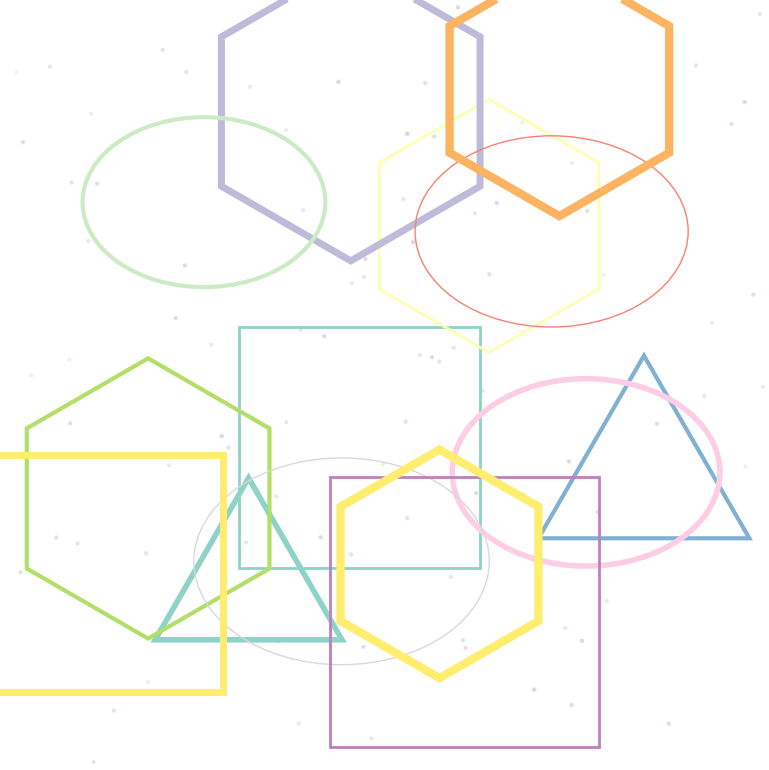[{"shape": "square", "thickness": 1, "radius": 0.78, "center": [0.467, 0.419]}, {"shape": "triangle", "thickness": 2, "radius": 0.7, "center": [0.323, 0.239]}, {"shape": "hexagon", "thickness": 1, "radius": 0.82, "center": [0.635, 0.707]}, {"shape": "hexagon", "thickness": 2.5, "radius": 0.97, "center": [0.456, 0.855]}, {"shape": "oval", "thickness": 0.5, "radius": 0.89, "center": [0.716, 0.699]}, {"shape": "triangle", "thickness": 1.5, "radius": 0.79, "center": [0.836, 0.38]}, {"shape": "hexagon", "thickness": 3, "radius": 0.82, "center": [0.726, 0.884]}, {"shape": "hexagon", "thickness": 1.5, "radius": 0.91, "center": [0.192, 0.353]}, {"shape": "oval", "thickness": 2, "radius": 0.87, "center": [0.761, 0.387]}, {"shape": "oval", "thickness": 0.5, "radius": 0.96, "center": [0.444, 0.271]}, {"shape": "square", "thickness": 1, "radius": 0.87, "center": [0.603, 0.205]}, {"shape": "oval", "thickness": 1.5, "radius": 0.79, "center": [0.265, 0.737]}, {"shape": "square", "thickness": 2.5, "radius": 0.77, "center": [0.136, 0.255]}, {"shape": "hexagon", "thickness": 3, "radius": 0.74, "center": [0.571, 0.268]}]